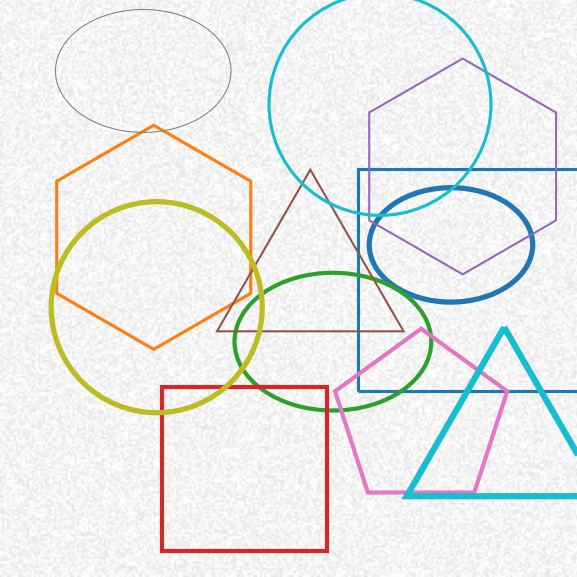[{"shape": "square", "thickness": 1.5, "radius": 0.96, "center": [0.812, 0.515]}, {"shape": "oval", "thickness": 2.5, "radius": 0.71, "center": [0.781, 0.575]}, {"shape": "hexagon", "thickness": 1.5, "radius": 0.97, "center": [0.266, 0.588]}, {"shape": "oval", "thickness": 2, "radius": 0.85, "center": [0.576, 0.408]}, {"shape": "square", "thickness": 2, "radius": 0.71, "center": [0.423, 0.187]}, {"shape": "hexagon", "thickness": 1, "radius": 0.93, "center": [0.801, 0.711]}, {"shape": "triangle", "thickness": 1, "radius": 0.93, "center": [0.537, 0.519]}, {"shape": "pentagon", "thickness": 2, "radius": 0.78, "center": [0.729, 0.273]}, {"shape": "oval", "thickness": 0.5, "radius": 0.76, "center": [0.248, 0.876]}, {"shape": "circle", "thickness": 2.5, "radius": 0.91, "center": [0.271, 0.467]}, {"shape": "circle", "thickness": 1.5, "radius": 0.96, "center": [0.658, 0.818]}, {"shape": "triangle", "thickness": 3, "radius": 0.98, "center": [0.873, 0.237]}]